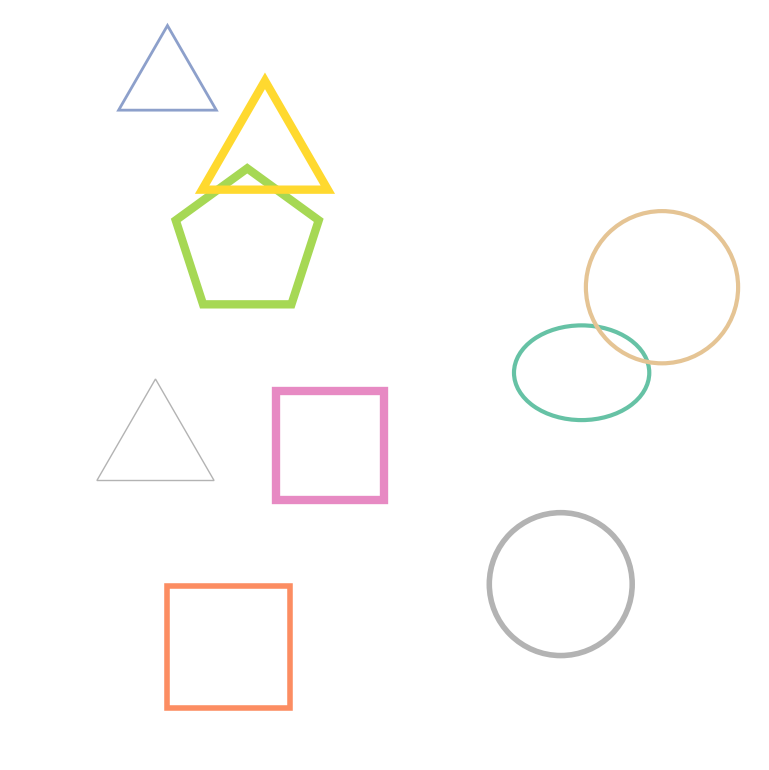[{"shape": "oval", "thickness": 1.5, "radius": 0.44, "center": [0.755, 0.516]}, {"shape": "square", "thickness": 2, "radius": 0.4, "center": [0.296, 0.16]}, {"shape": "triangle", "thickness": 1, "radius": 0.37, "center": [0.217, 0.894]}, {"shape": "square", "thickness": 3, "radius": 0.35, "center": [0.428, 0.421]}, {"shape": "pentagon", "thickness": 3, "radius": 0.49, "center": [0.321, 0.684]}, {"shape": "triangle", "thickness": 3, "radius": 0.47, "center": [0.344, 0.801]}, {"shape": "circle", "thickness": 1.5, "radius": 0.49, "center": [0.86, 0.627]}, {"shape": "triangle", "thickness": 0.5, "radius": 0.44, "center": [0.202, 0.42]}, {"shape": "circle", "thickness": 2, "radius": 0.46, "center": [0.728, 0.241]}]